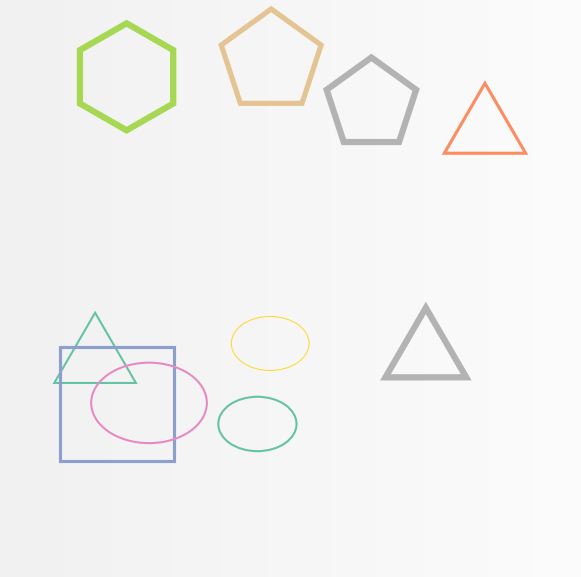[{"shape": "oval", "thickness": 1, "radius": 0.34, "center": [0.443, 0.265]}, {"shape": "triangle", "thickness": 1, "radius": 0.41, "center": [0.164, 0.377]}, {"shape": "triangle", "thickness": 1.5, "radius": 0.4, "center": [0.834, 0.774]}, {"shape": "square", "thickness": 1.5, "radius": 0.49, "center": [0.201, 0.3]}, {"shape": "oval", "thickness": 1, "radius": 0.5, "center": [0.256, 0.301]}, {"shape": "hexagon", "thickness": 3, "radius": 0.46, "center": [0.218, 0.866]}, {"shape": "oval", "thickness": 0.5, "radius": 0.33, "center": [0.465, 0.404]}, {"shape": "pentagon", "thickness": 2.5, "radius": 0.45, "center": [0.467, 0.893]}, {"shape": "pentagon", "thickness": 3, "radius": 0.4, "center": [0.639, 0.819]}, {"shape": "triangle", "thickness": 3, "radius": 0.4, "center": [0.733, 0.386]}]